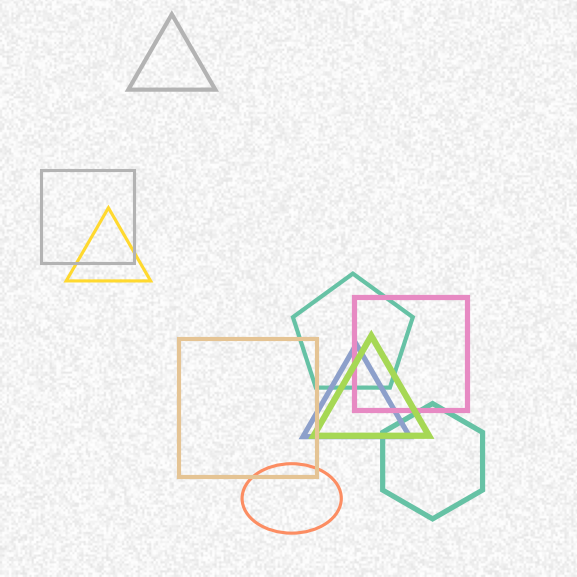[{"shape": "pentagon", "thickness": 2, "radius": 0.55, "center": [0.611, 0.416]}, {"shape": "hexagon", "thickness": 2.5, "radius": 0.5, "center": [0.749, 0.2]}, {"shape": "oval", "thickness": 1.5, "radius": 0.43, "center": [0.505, 0.136]}, {"shape": "triangle", "thickness": 2.5, "radius": 0.53, "center": [0.617, 0.296]}, {"shape": "square", "thickness": 2.5, "radius": 0.49, "center": [0.711, 0.386]}, {"shape": "triangle", "thickness": 3, "radius": 0.58, "center": [0.643, 0.302]}, {"shape": "triangle", "thickness": 1.5, "radius": 0.42, "center": [0.188, 0.555]}, {"shape": "square", "thickness": 2, "radius": 0.6, "center": [0.43, 0.292]}, {"shape": "triangle", "thickness": 2, "radius": 0.43, "center": [0.298, 0.887]}, {"shape": "square", "thickness": 1.5, "radius": 0.4, "center": [0.151, 0.624]}]